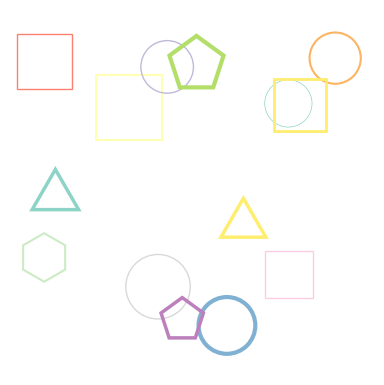[{"shape": "triangle", "thickness": 2.5, "radius": 0.35, "center": [0.144, 0.49]}, {"shape": "circle", "thickness": 0.5, "radius": 0.31, "center": [0.749, 0.731]}, {"shape": "square", "thickness": 1.5, "radius": 0.43, "center": [0.335, 0.72]}, {"shape": "circle", "thickness": 1, "radius": 0.34, "center": [0.434, 0.826]}, {"shape": "square", "thickness": 1, "radius": 0.36, "center": [0.116, 0.841]}, {"shape": "circle", "thickness": 3, "radius": 0.37, "center": [0.589, 0.155]}, {"shape": "circle", "thickness": 1.5, "radius": 0.33, "center": [0.871, 0.849]}, {"shape": "pentagon", "thickness": 3, "radius": 0.37, "center": [0.51, 0.833]}, {"shape": "square", "thickness": 1, "radius": 0.31, "center": [0.751, 0.286]}, {"shape": "circle", "thickness": 1, "radius": 0.42, "center": [0.411, 0.255]}, {"shape": "pentagon", "thickness": 2.5, "radius": 0.29, "center": [0.473, 0.169]}, {"shape": "hexagon", "thickness": 1.5, "radius": 0.32, "center": [0.115, 0.331]}, {"shape": "square", "thickness": 2, "radius": 0.34, "center": [0.779, 0.728]}, {"shape": "triangle", "thickness": 2.5, "radius": 0.34, "center": [0.632, 0.418]}]